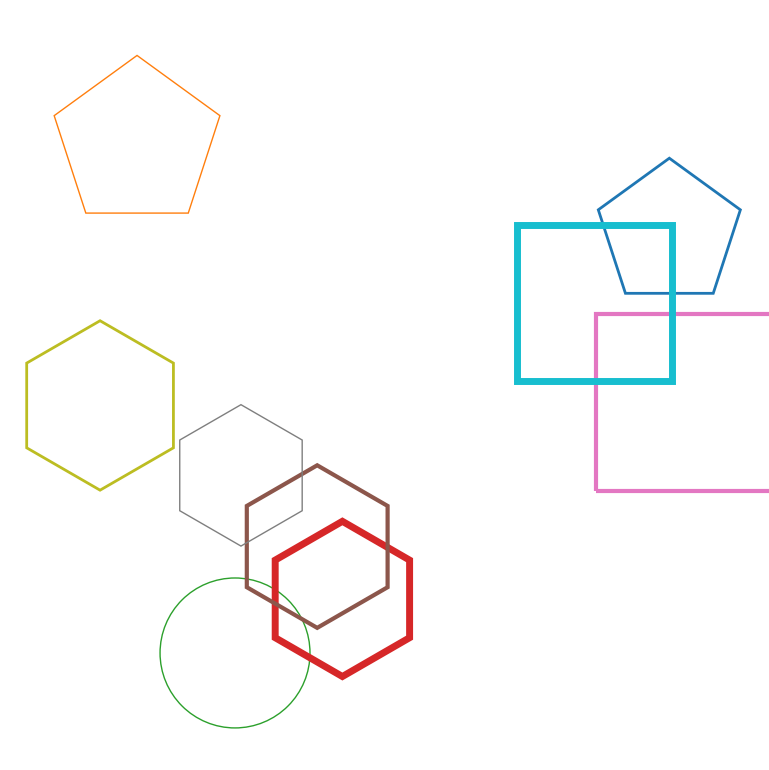[{"shape": "pentagon", "thickness": 1, "radius": 0.49, "center": [0.869, 0.698]}, {"shape": "pentagon", "thickness": 0.5, "radius": 0.57, "center": [0.178, 0.815]}, {"shape": "circle", "thickness": 0.5, "radius": 0.49, "center": [0.305, 0.152]}, {"shape": "hexagon", "thickness": 2.5, "radius": 0.5, "center": [0.445, 0.222]}, {"shape": "hexagon", "thickness": 1.5, "radius": 0.53, "center": [0.412, 0.29]}, {"shape": "square", "thickness": 1.5, "radius": 0.57, "center": [0.888, 0.477]}, {"shape": "hexagon", "thickness": 0.5, "radius": 0.46, "center": [0.313, 0.383]}, {"shape": "hexagon", "thickness": 1, "radius": 0.55, "center": [0.13, 0.473]}, {"shape": "square", "thickness": 2.5, "radius": 0.5, "center": [0.772, 0.606]}]